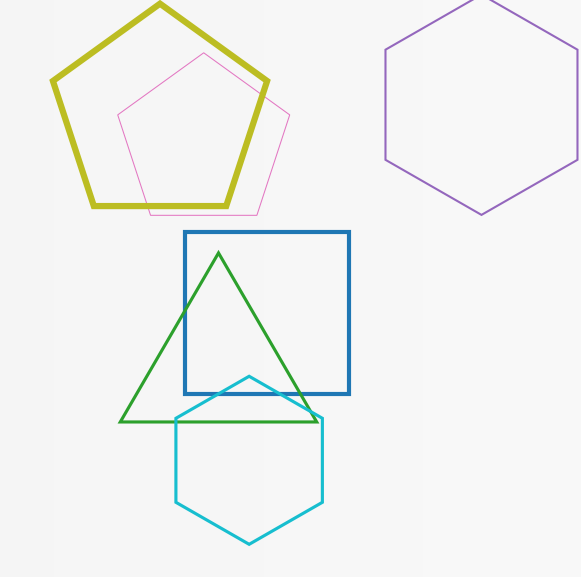[{"shape": "square", "thickness": 2, "radius": 0.7, "center": [0.46, 0.457]}, {"shape": "triangle", "thickness": 1.5, "radius": 0.98, "center": [0.376, 0.366]}, {"shape": "hexagon", "thickness": 1, "radius": 0.95, "center": [0.828, 0.818]}, {"shape": "pentagon", "thickness": 0.5, "radius": 0.78, "center": [0.35, 0.752]}, {"shape": "pentagon", "thickness": 3, "radius": 0.97, "center": [0.275, 0.799]}, {"shape": "hexagon", "thickness": 1.5, "radius": 0.73, "center": [0.429, 0.202]}]